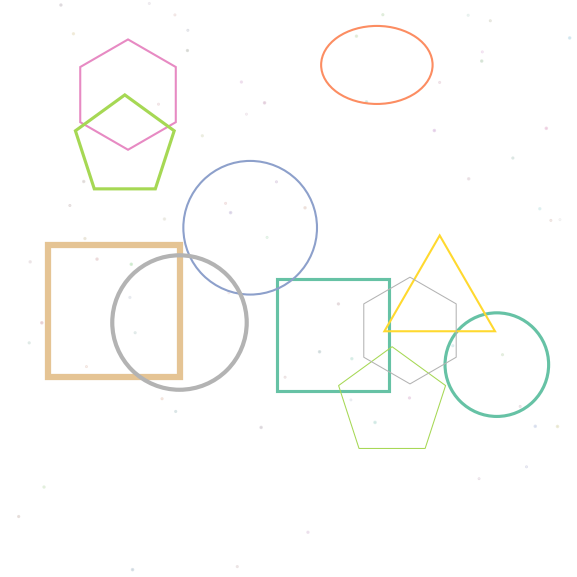[{"shape": "square", "thickness": 1.5, "radius": 0.48, "center": [0.576, 0.419]}, {"shape": "circle", "thickness": 1.5, "radius": 0.45, "center": [0.86, 0.368]}, {"shape": "oval", "thickness": 1, "radius": 0.48, "center": [0.653, 0.887]}, {"shape": "circle", "thickness": 1, "radius": 0.58, "center": [0.433, 0.605]}, {"shape": "hexagon", "thickness": 1, "radius": 0.48, "center": [0.222, 0.835]}, {"shape": "pentagon", "thickness": 1.5, "radius": 0.45, "center": [0.216, 0.745]}, {"shape": "pentagon", "thickness": 0.5, "radius": 0.49, "center": [0.679, 0.301]}, {"shape": "triangle", "thickness": 1, "radius": 0.55, "center": [0.761, 0.481]}, {"shape": "square", "thickness": 3, "radius": 0.57, "center": [0.198, 0.461]}, {"shape": "circle", "thickness": 2, "radius": 0.58, "center": [0.311, 0.441]}, {"shape": "hexagon", "thickness": 0.5, "radius": 0.46, "center": [0.71, 0.427]}]